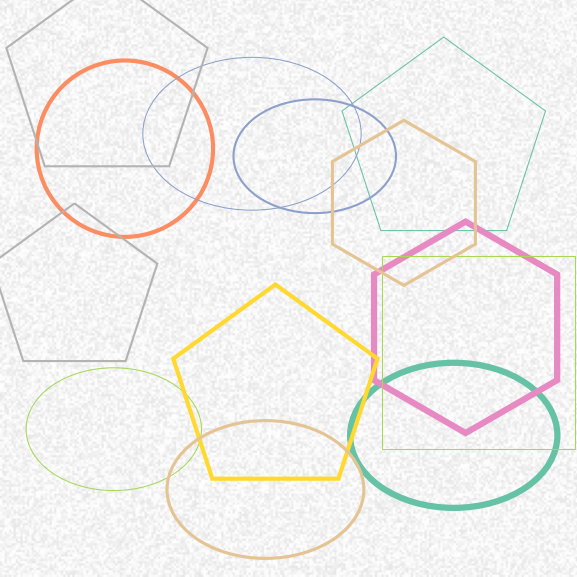[{"shape": "pentagon", "thickness": 0.5, "radius": 0.93, "center": [0.768, 0.75]}, {"shape": "oval", "thickness": 3, "radius": 0.9, "center": [0.786, 0.245]}, {"shape": "circle", "thickness": 2, "radius": 0.76, "center": [0.216, 0.742]}, {"shape": "oval", "thickness": 0.5, "radius": 0.95, "center": [0.436, 0.768]}, {"shape": "oval", "thickness": 1, "radius": 0.7, "center": [0.545, 0.729]}, {"shape": "hexagon", "thickness": 3, "radius": 0.92, "center": [0.806, 0.432]}, {"shape": "square", "thickness": 0.5, "radius": 0.84, "center": [0.828, 0.389]}, {"shape": "oval", "thickness": 0.5, "radius": 0.76, "center": [0.197, 0.256]}, {"shape": "pentagon", "thickness": 2, "radius": 0.93, "center": [0.477, 0.321]}, {"shape": "hexagon", "thickness": 1.5, "radius": 0.71, "center": [0.699, 0.648]}, {"shape": "oval", "thickness": 1.5, "radius": 0.85, "center": [0.46, 0.152]}, {"shape": "pentagon", "thickness": 1, "radius": 0.75, "center": [0.129, 0.496]}, {"shape": "pentagon", "thickness": 1, "radius": 0.92, "center": [0.185, 0.859]}]